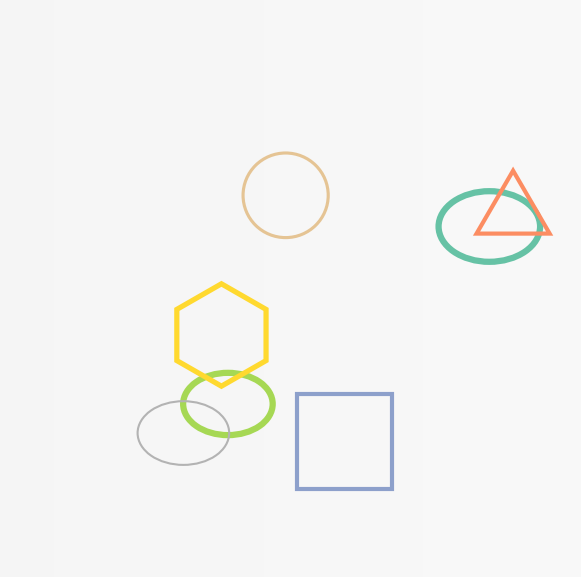[{"shape": "oval", "thickness": 3, "radius": 0.44, "center": [0.842, 0.607]}, {"shape": "triangle", "thickness": 2, "radius": 0.36, "center": [0.883, 0.631]}, {"shape": "square", "thickness": 2, "radius": 0.41, "center": [0.592, 0.235]}, {"shape": "oval", "thickness": 3, "radius": 0.39, "center": [0.392, 0.3]}, {"shape": "hexagon", "thickness": 2.5, "radius": 0.44, "center": [0.381, 0.419]}, {"shape": "circle", "thickness": 1.5, "radius": 0.37, "center": [0.491, 0.661]}, {"shape": "oval", "thickness": 1, "radius": 0.39, "center": [0.316, 0.249]}]